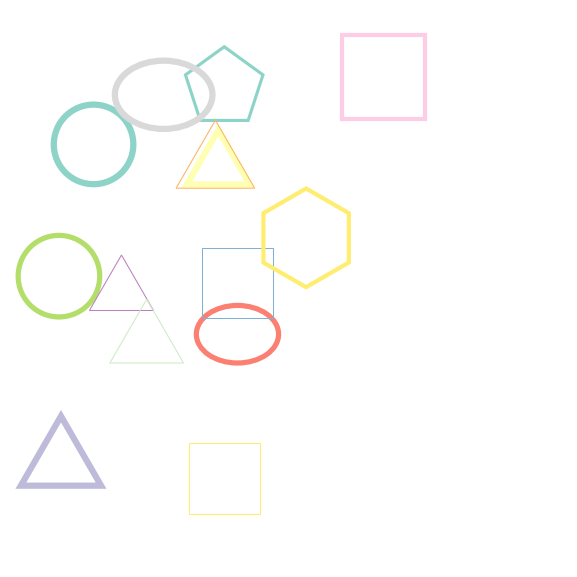[{"shape": "circle", "thickness": 3, "radius": 0.34, "center": [0.162, 0.749]}, {"shape": "pentagon", "thickness": 1.5, "radius": 0.35, "center": [0.388, 0.848]}, {"shape": "triangle", "thickness": 3, "radius": 0.31, "center": [0.378, 0.711]}, {"shape": "triangle", "thickness": 3, "radius": 0.4, "center": [0.106, 0.198]}, {"shape": "oval", "thickness": 2.5, "radius": 0.36, "center": [0.411, 0.42]}, {"shape": "square", "thickness": 0.5, "radius": 0.31, "center": [0.411, 0.509]}, {"shape": "triangle", "thickness": 0.5, "radius": 0.39, "center": [0.373, 0.712]}, {"shape": "circle", "thickness": 2.5, "radius": 0.35, "center": [0.102, 0.521]}, {"shape": "square", "thickness": 2, "radius": 0.36, "center": [0.664, 0.866]}, {"shape": "oval", "thickness": 3, "radius": 0.42, "center": [0.283, 0.835]}, {"shape": "triangle", "thickness": 0.5, "radius": 0.32, "center": [0.21, 0.494]}, {"shape": "triangle", "thickness": 0.5, "radius": 0.37, "center": [0.254, 0.407]}, {"shape": "square", "thickness": 0.5, "radius": 0.31, "center": [0.389, 0.17]}, {"shape": "hexagon", "thickness": 2, "radius": 0.43, "center": [0.53, 0.587]}]